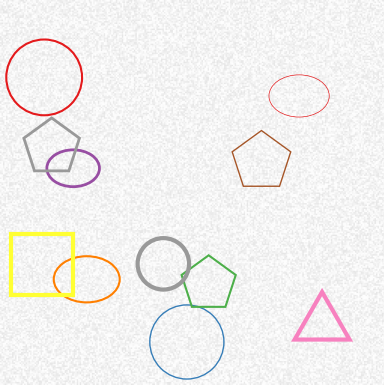[{"shape": "circle", "thickness": 1.5, "radius": 0.49, "center": [0.115, 0.799]}, {"shape": "oval", "thickness": 0.5, "radius": 0.39, "center": [0.777, 0.751]}, {"shape": "circle", "thickness": 1, "radius": 0.48, "center": [0.485, 0.112]}, {"shape": "pentagon", "thickness": 1.5, "radius": 0.37, "center": [0.542, 0.263]}, {"shape": "oval", "thickness": 2, "radius": 0.34, "center": [0.19, 0.563]}, {"shape": "oval", "thickness": 1.5, "radius": 0.43, "center": [0.225, 0.275]}, {"shape": "square", "thickness": 3, "radius": 0.4, "center": [0.109, 0.313]}, {"shape": "pentagon", "thickness": 1, "radius": 0.4, "center": [0.679, 0.581]}, {"shape": "triangle", "thickness": 3, "radius": 0.41, "center": [0.837, 0.159]}, {"shape": "pentagon", "thickness": 2, "radius": 0.38, "center": [0.134, 0.618]}, {"shape": "circle", "thickness": 3, "radius": 0.33, "center": [0.424, 0.315]}]